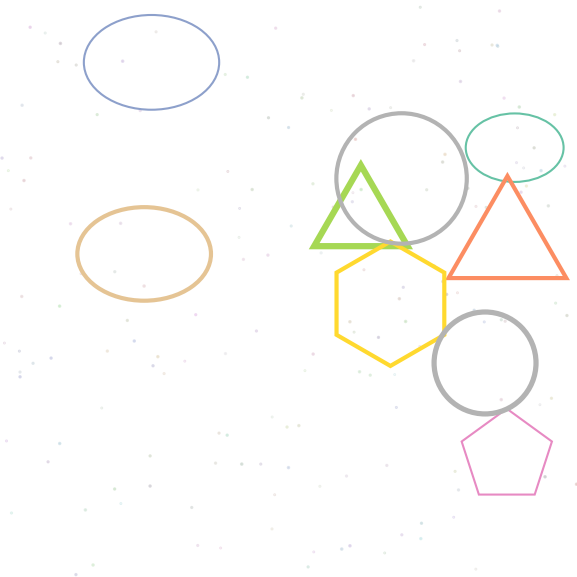[{"shape": "oval", "thickness": 1, "radius": 0.42, "center": [0.891, 0.743]}, {"shape": "triangle", "thickness": 2, "radius": 0.59, "center": [0.879, 0.576]}, {"shape": "oval", "thickness": 1, "radius": 0.59, "center": [0.262, 0.891]}, {"shape": "pentagon", "thickness": 1, "radius": 0.41, "center": [0.878, 0.209]}, {"shape": "triangle", "thickness": 3, "radius": 0.47, "center": [0.625, 0.62]}, {"shape": "hexagon", "thickness": 2, "radius": 0.54, "center": [0.676, 0.473]}, {"shape": "oval", "thickness": 2, "radius": 0.58, "center": [0.25, 0.559]}, {"shape": "circle", "thickness": 2, "radius": 0.56, "center": [0.695, 0.69]}, {"shape": "circle", "thickness": 2.5, "radius": 0.44, "center": [0.84, 0.371]}]